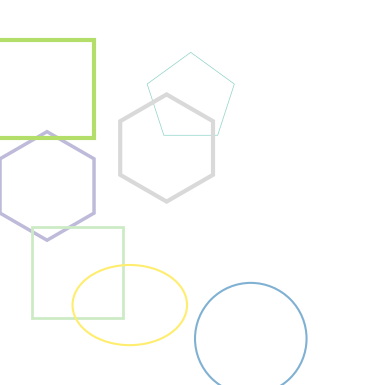[{"shape": "pentagon", "thickness": 0.5, "radius": 0.6, "center": [0.495, 0.745]}, {"shape": "hexagon", "thickness": 2.5, "radius": 0.7, "center": [0.122, 0.517]}, {"shape": "circle", "thickness": 1.5, "radius": 0.72, "center": [0.651, 0.12]}, {"shape": "square", "thickness": 3, "radius": 0.63, "center": [0.118, 0.769]}, {"shape": "hexagon", "thickness": 3, "radius": 0.7, "center": [0.433, 0.616]}, {"shape": "square", "thickness": 2, "radius": 0.59, "center": [0.201, 0.291]}, {"shape": "oval", "thickness": 1.5, "radius": 0.74, "center": [0.337, 0.208]}]